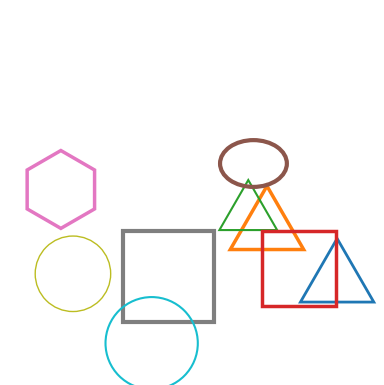[{"shape": "triangle", "thickness": 2, "radius": 0.55, "center": [0.876, 0.27]}, {"shape": "triangle", "thickness": 2.5, "radius": 0.55, "center": [0.693, 0.407]}, {"shape": "triangle", "thickness": 1.5, "radius": 0.43, "center": [0.645, 0.446]}, {"shape": "square", "thickness": 2.5, "radius": 0.48, "center": [0.776, 0.303]}, {"shape": "oval", "thickness": 3, "radius": 0.43, "center": [0.658, 0.575]}, {"shape": "hexagon", "thickness": 2.5, "radius": 0.51, "center": [0.158, 0.508]}, {"shape": "square", "thickness": 3, "radius": 0.59, "center": [0.438, 0.282]}, {"shape": "circle", "thickness": 1, "radius": 0.49, "center": [0.189, 0.289]}, {"shape": "circle", "thickness": 1.5, "radius": 0.6, "center": [0.394, 0.109]}]